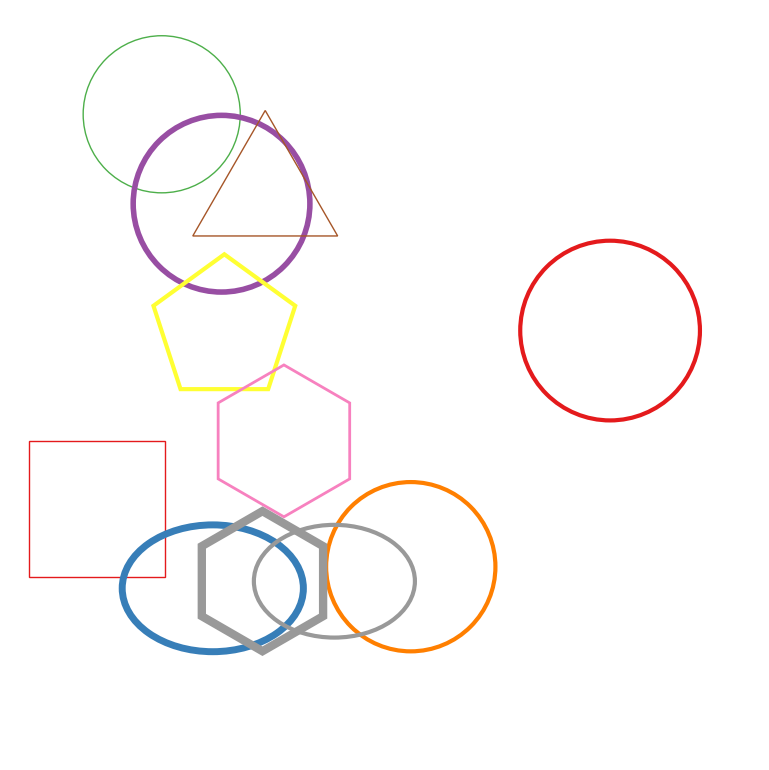[{"shape": "circle", "thickness": 1.5, "radius": 0.58, "center": [0.792, 0.571]}, {"shape": "square", "thickness": 0.5, "radius": 0.44, "center": [0.126, 0.339]}, {"shape": "oval", "thickness": 2.5, "radius": 0.59, "center": [0.276, 0.236]}, {"shape": "circle", "thickness": 0.5, "radius": 0.51, "center": [0.21, 0.852]}, {"shape": "circle", "thickness": 2, "radius": 0.57, "center": [0.288, 0.735]}, {"shape": "circle", "thickness": 1.5, "radius": 0.55, "center": [0.533, 0.264]}, {"shape": "pentagon", "thickness": 1.5, "radius": 0.48, "center": [0.291, 0.573]}, {"shape": "triangle", "thickness": 0.5, "radius": 0.54, "center": [0.344, 0.748]}, {"shape": "hexagon", "thickness": 1, "radius": 0.49, "center": [0.369, 0.427]}, {"shape": "oval", "thickness": 1.5, "radius": 0.52, "center": [0.434, 0.245]}, {"shape": "hexagon", "thickness": 3, "radius": 0.45, "center": [0.341, 0.245]}]